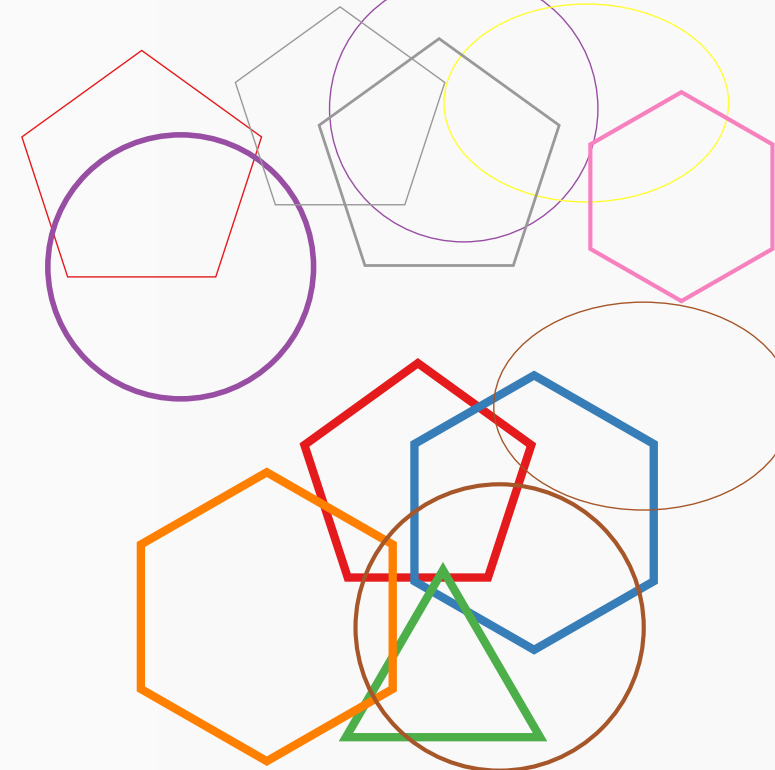[{"shape": "pentagon", "thickness": 3, "radius": 0.77, "center": [0.539, 0.374]}, {"shape": "pentagon", "thickness": 0.5, "radius": 0.81, "center": [0.183, 0.772]}, {"shape": "hexagon", "thickness": 3, "radius": 0.89, "center": [0.689, 0.334]}, {"shape": "triangle", "thickness": 3, "radius": 0.72, "center": [0.572, 0.115]}, {"shape": "circle", "thickness": 0.5, "radius": 0.87, "center": [0.598, 0.859]}, {"shape": "circle", "thickness": 2, "radius": 0.86, "center": [0.233, 0.653]}, {"shape": "hexagon", "thickness": 3, "radius": 0.94, "center": [0.344, 0.199]}, {"shape": "oval", "thickness": 0.5, "radius": 0.92, "center": [0.757, 0.866]}, {"shape": "circle", "thickness": 1.5, "radius": 0.93, "center": [0.645, 0.185]}, {"shape": "oval", "thickness": 0.5, "radius": 0.96, "center": [0.83, 0.473]}, {"shape": "hexagon", "thickness": 1.5, "radius": 0.68, "center": [0.879, 0.745]}, {"shape": "pentagon", "thickness": 1, "radius": 0.81, "center": [0.567, 0.787]}, {"shape": "pentagon", "thickness": 0.5, "radius": 0.71, "center": [0.439, 0.849]}]